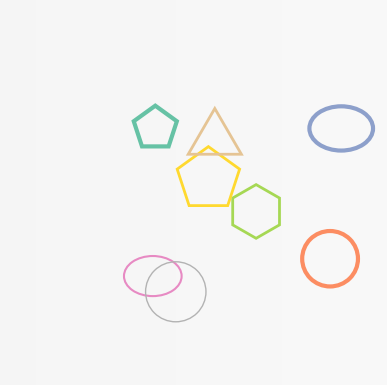[{"shape": "pentagon", "thickness": 3, "radius": 0.29, "center": [0.401, 0.667]}, {"shape": "circle", "thickness": 3, "radius": 0.36, "center": [0.852, 0.328]}, {"shape": "oval", "thickness": 3, "radius": 0.41, "center": [0.881, 0.666]}, {"shape": "oval", "thickness": 1.5, "radius": 0.37, "center": [0.394, 0.283]}, {"shape": "hexagon", "thickness": 2, "radius": 0.35, "center": [0.661, 0.451]}, {"shape": "pentagon", "thickness": 2, "radius": 0.42, "center": [0.538, 0.534]}, {"shape": "triangle", "thickness": 2, "radius": 0.4, "center": [0.554, 0.639]}, {"shape": "circle", "thickness": 1, "radius": 0.39, "center": [0.454, 0.242]}]